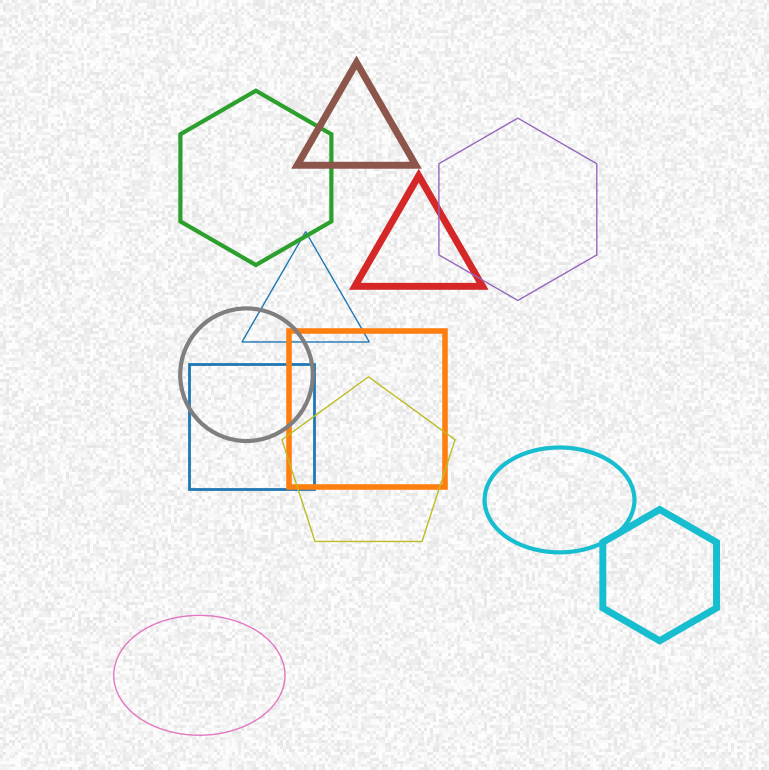[{"shape": "triangle", "thickness": 0.5, "radius": 0.48, "center": [0.397, 0.604]}, {"shape": "square", "thickness": 1, "radius": 0.4, "center": [0.326, 0.446]}, {"shape": "square", "thickness": 2, "radius": 0.51, "center": [0.477, 0.469]}, {"shape": "hexagon", "thickness": 1.5, "radius": 0.57, "center": [0.332, 0.769]}, {"shape": "triangle", "thickness": 2.5, "radius": 0.48, "center": [0.544, 0.676]}, {"shape": "hexagon", "thickness": 0.5, "radius": 0.59, "center": [0.673, 0.728]}, {"shape": "triangle", "thickness": 2.5, "radius": 0.44, "center": [0.463, 0.83]}, {"shape": "oval", "thickness": 0.5, "radius": 0.56, "center": [0.259, 0.123]}, {"shape": "circle", "thickness": 1.5, "radius": 0.43, "center": [0.32, 0.513]}, {"shape": "pentagon", "thickness": 0.5, "radius": 0.59, "center": [0.479, 0.392]}, {"shape": "hexagon", "thickness": 2.5, "radius": 0.43, "center": [0.857, 0.253]}, {"shape": "oval", "thickness": 1.5, "radius": 0.49, "center": [0.727, 0.351]}]